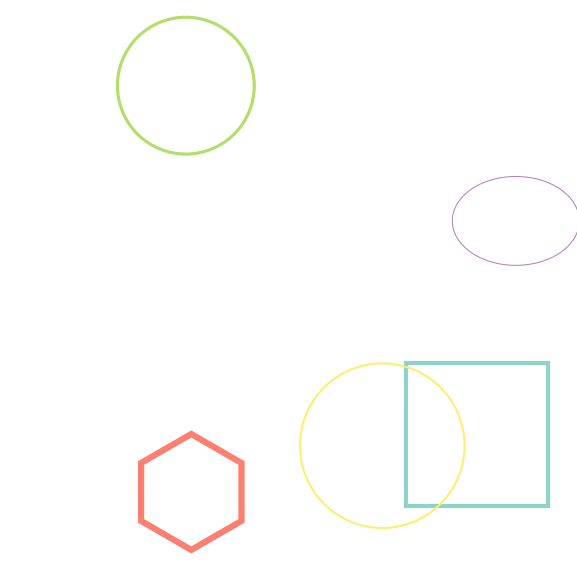[{"shape": "square", "thickness": 2, "radius": 0.62, "center": [0.826, 0.247]}, {"shape": "hexagon", "thickness": 3, "radius": 0.5, "center": [0.331, 0.147]}, {"shape": "circle", "thickness": 1.5, "radius": 0.59, "center": [0.322, 0.851]}, {"shape": "oval", "thickness": 0.5, "radius": 0.55, "center": [0.893, 0.617]}, {"shape": "circle", "thickness": 1, "radius": 0.71, "center": [0.662, 0.227]}]